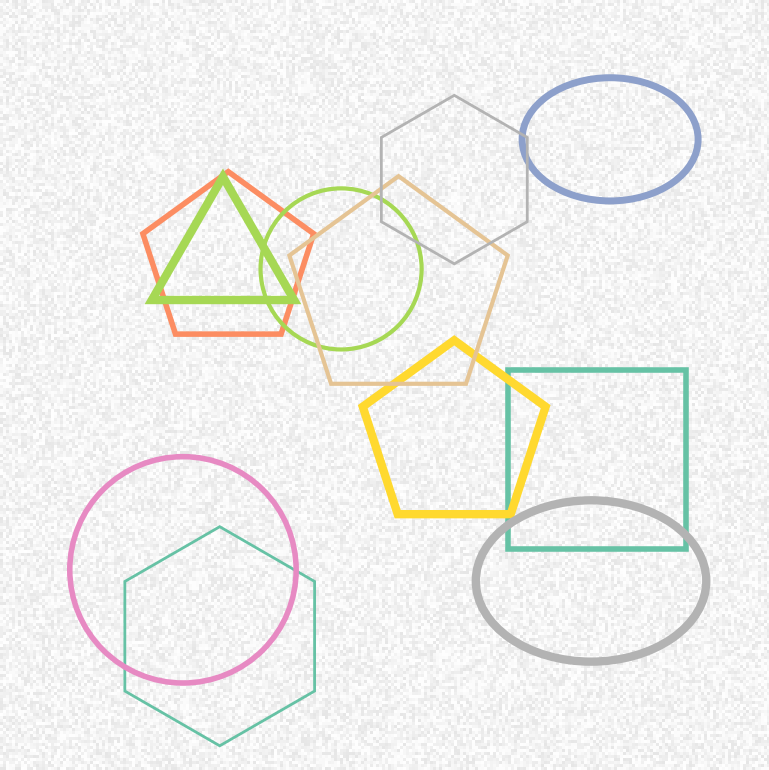[{"shape": "hexagon", "thickness": 1, "radius": 0.71, "center": [0.285, 0.174]}, {"shape": "square", "thickness": 2, "radius": 0.58, "center": [0.776, 0.403]}, {"shape": "pentagon", "thickness": 2, "radius": 0.58, "center": [0.296, 0.66]}, {"shape": "oval", "thickness": 2.5, "radius": 0.57, "center": [0.792, 0.819]}, {"shape": "circle", "thickness": 2, "radius": 0.73, "center": [0.238, 0.26]}, {"shape": "triangle", "thickness": 3, "radius": 0.53, "center": [0.29, 0.664]}, {"shape": "circle", "thickness": 1.5, "radius": 0.52, "center": [0.443, 0.651]}, {"shape": "pentagon", "thickness": 3, "radius": 0.62, "center": [0.59, 0.433]}, {"shape": "pentagon", "thickness": 1.5, "radius": 0.75, "center": [0.518, 0.622]}, {"shape": "hexagon", "thickness": 1, "radius": 0.55, "center": [0.59, 0.767]}, {"shape": "oval", "thickness": 3, "radius": 0.75, "center": [0.768, 0.245]}]